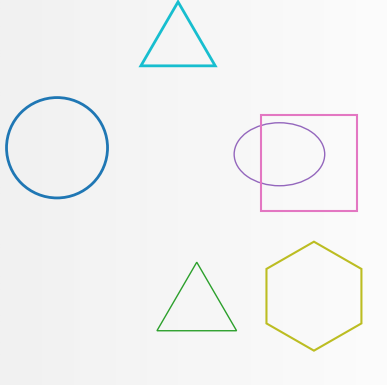[{"shape": "circle", "thickness": 2, "radius": 0.65, "center": [0.147, 0.616]}, {"shape": "triangle", "thickness": 1, "radius": 0.59, "center": [0.508, 0.2]}, {"shape": "oval", "thickness": 1, "radius": 0.58, "center": [0.721, 0.599]}, {"shape": "square", "thickness": 1.5, "radius": 0.62, "center": [0.798, 0.577]}, {"shape": "hexagon", "thickness": 1.5, "radius": 0.71, "center": [0.81, 0.231]}, {"shape": "triangle", "thickness": 2, "radius": 0.55, "center": [0.459, 0.884]}]